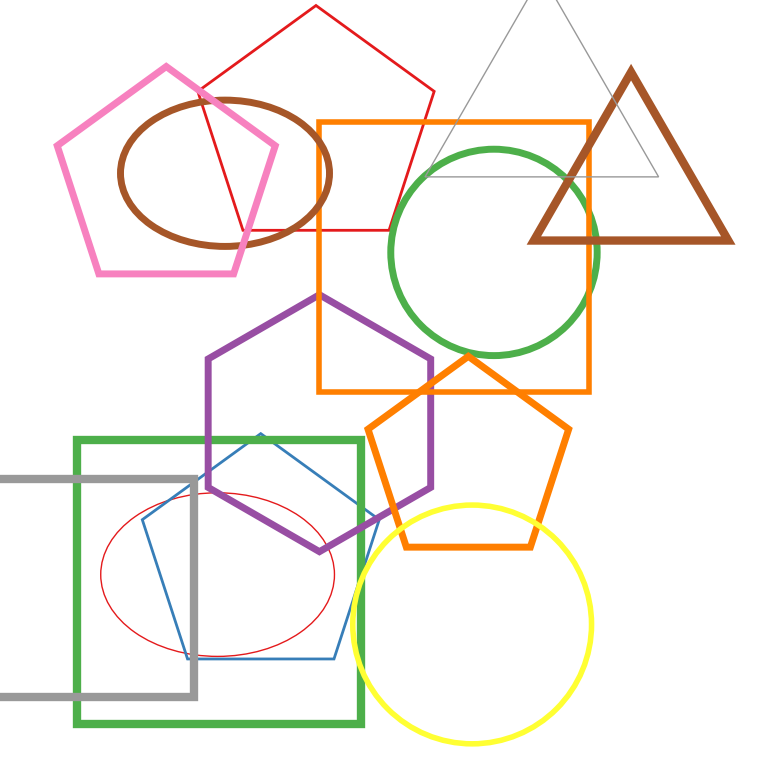[{"shape": "oval", "thickness": 0.5, "radius": 0.76, "center": [0.283, 0.254]}, {"shape": "pentagon", "thickness": 1, "radius": 0.81, "center": [0.41, 0.831]}, {"shape": "pentagon", "thickness": 1, "radius": 0.81, "center": [0.339, 0.275]}, {"shape": "square", "thickness": 3, "radius": 0.92, "center": [0.285, 0.244]}, {"shape": "circle", "thickness": 2.5, "radius": 0.67, "center": [0.642, 0.672]}, {"shape": "hexagon", "thickness": 2.5, "radius": 0.83, "center": [0.415, 0.45]}, {"shape": "square", "thickness": 2, "radius": 0.88, "center": [0.589, 0.666]}, {"shape": "pentagon", "thickness": 2.5, "radius": 0.69, "center": [0.608, 0.4]}, {"shape": "circle", "thickness": 2, "radius": 0.78, "center": [0.613, 0.189]}, {"shape": "triangle", "thickness": 3, "radius": 0.73, "center": [0.82, 0.76]}, {"shape": "oval", "thickness": 2.5, "radius": 0.68, "center": [0.292, 0.775]}, {"shape": "pentagon", "thickness": 2.5, "radius": 0.74, "center": [0.216, 0.765]}, {"shape": "triangle", "thickness": 0.5, "radius": 0.88, "center": [0.704, 0.858]}, {"shape": "square", "thickness": 3, "radius": 0.71, "center": [0.111, 0.237]}]